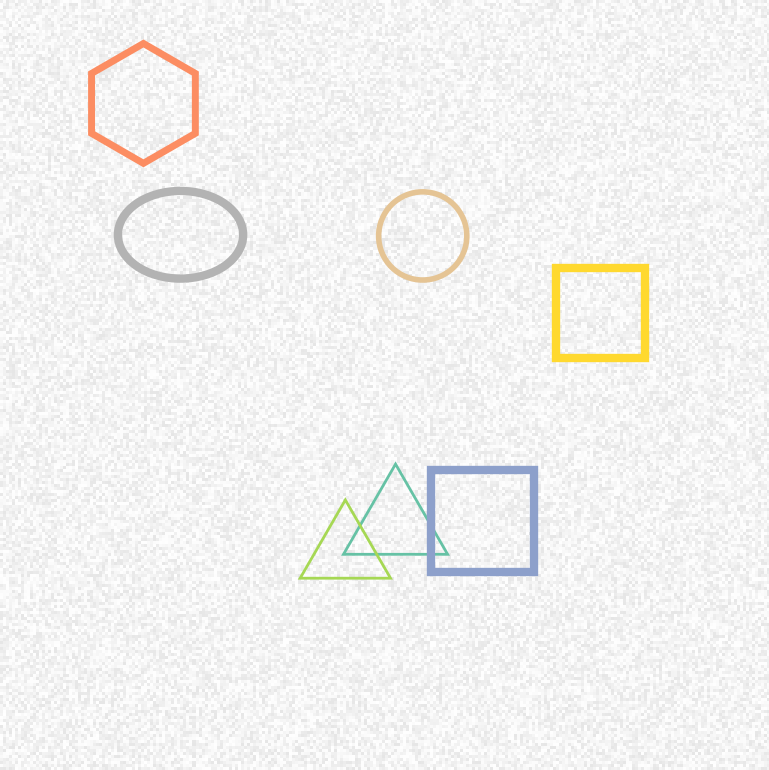[{"shape": "triangle", "thickness": 1, "radius": 0.39, "center": [0.514, 0.319]}, {"shape": "hexagon", "thickness": 2.5, "radius": 0.39, "center": [0.186, 0.866]}, {"shape": "square", "thickness": 3, "radius": 0.33, "center": [0.626, 0.323]}, {"shape": "triangle", "thickness": 1, "radius": 0.34, "center": [0.448, 0.283]}, {"shape": "square", "thickness": 3, "radius": 0.29, "center": [0.78, 0.593]}, {"shape": "circle", "thickness": 2, "radius": 0.29, "center": [0.549, 0.694]}, {"shape": "oval", "thickness": 3, "radius": 0.41, "center": [0.234, 0.695]}]